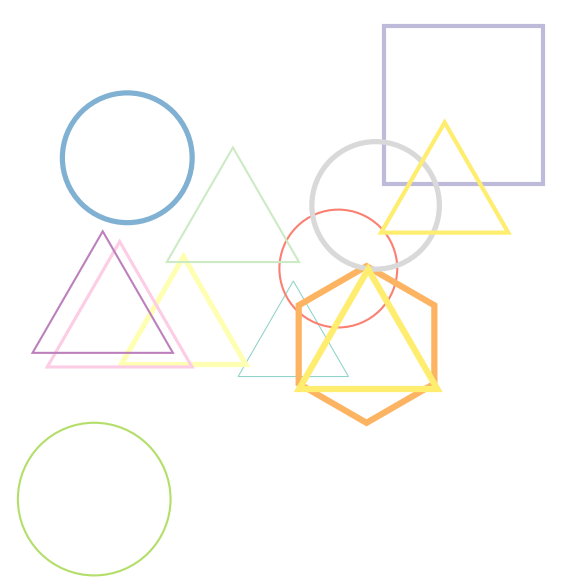[{"shape": "triangle", "thickness": 0.5, "radius": 0.55, "center": [0.508, 0.402]}, {"shape": "triangle", "thickness": 2.5, "radius": 0.62, "center": [0.318, 0.43]}, {"shape": "square", "thickness": 2, "radius": 0.69, "center": [0.803, 0.817]}, {"shape": "circle", "thickness": 1, "radius": 0.51, "center": [0.586, 0.534]}, {"shape": "circle", "thickness": 2.5, "radius": 0.56, "center": [0.22, 0.726]}, {"shape": "hexagon", "thickness": 3, "radius": 0.68, "center": [0.635, 0.403]}, {"shape": "circle", "thickness": 1, "radius": 0.66, "center": [0.163, 0.135]}, {"shape": "triangle", "thickness": 1.5, "radius": 0.72, "center": [0.207, 0.436]}, {"shape": "circle", "thickness": 2.5, "radius": 0.55, "center": [0.65, 0.643]}, {"shape": "triangle", "thickness": 1, "radius": 0.7, "center": [0.178, 0.458]}, {"shape": "triangle", "thickness": 1, "radius": 0.66, "center": [0.403, 0.611]}, {"shape": "triangle", "thickness": 2, "radius": 0.64, "center": [0.77, 0.66]}, {"shape": "triangle", "thickness": 3, "radius": 0.69, "center": [0.638, 0.395]}]